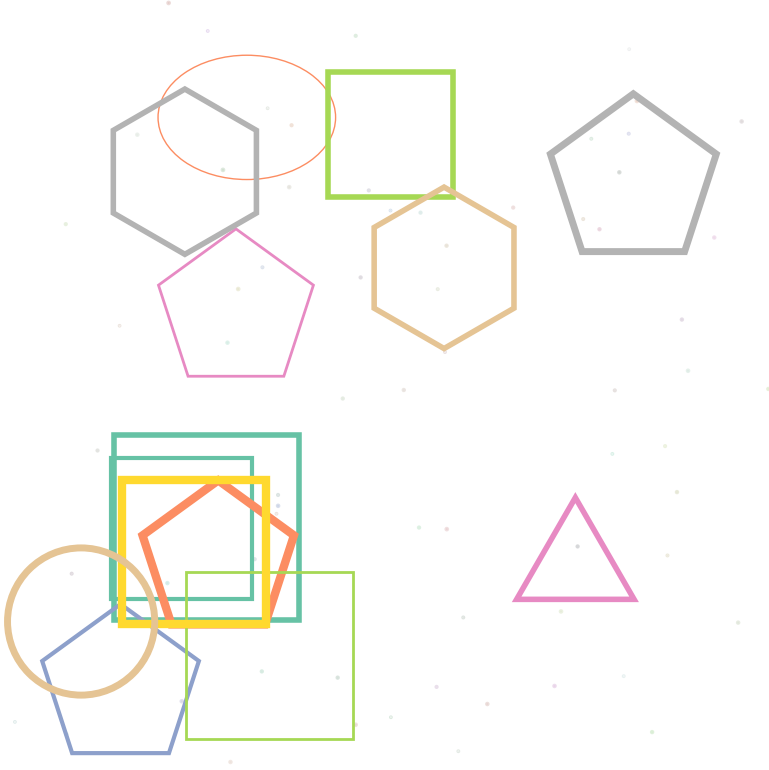[{"shape": "square", "thickness": 2, "radius": 0.6, "center": [0.268, 0.315]}, {"shape": "square", "thickness": 1.5, "radius": 0.46, "center": [0.236, 0.314]}, {"shape": "pentagon", "thickness": 3, "radius": 0.52, "center": [0.283, 0.273]}, {"shape": "oval", "thickness": 0.5, "radius": 0.58, "center": [0.321, 0.848]}, {"shape": "pentagon", "thickness": 1.5, "radius": 0.53, "center": [0.157, 0.108]}, {"shape": "pentagon", "thickness": 1, "radius": 0.53, "center": [0.306, 0.597]}, {"shape": "triangle", "thickness": 2, "radius": 0.44, "center": [0.747, 0.266]}, {"shape": "square", "thickness": 1, "radius": 0.54, "center": [0.35, 0.148]}, {"shape": "square", "thickness": 2, "radius": 0.4, "center": [0.507, 0.825]}, {"shape": "square", "thickness": 3, "radius": 0.47, "center": [0.252, 0.283]}, {"shape": "hexagon", "thickness": 2, "radius": 0.52, "center": [0.577, 0.652]}, {"shape": "circle", "thickness": 2.5, "radius": 0.48, "center": [0.105, 0.193]}, {"shape": "hexagon", "thickness": 2, "radius": 0.54, "center": [0.24, 0.777]}, {"shape": "pentagon", "thickness": 2.5, "radius": 0.57, "center": [0.823, 0.765]}]